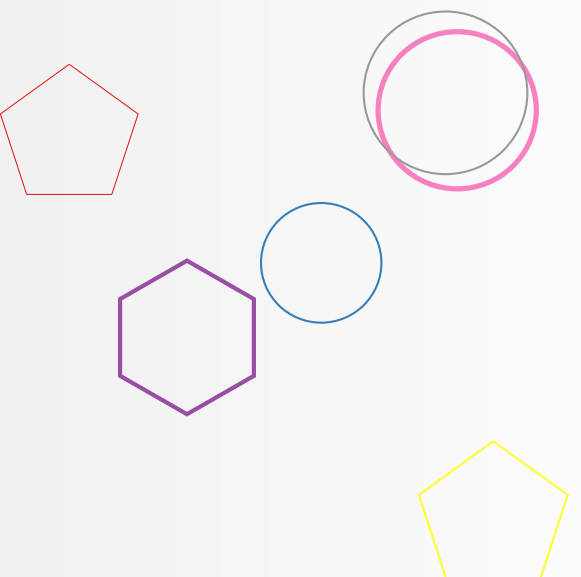[{"shape": "pentagon", "thickness": 0.5, "radius": 0.62, "center": [0.119, 0.763]}, {"shape": "circle", "thickness": 1, "radius": 0.52, "center": [0.553, 0.544]}, {"shape": "hexagon", "thickness": 2, "radius": 0.66, "center": [0.322, 0.415]}, {"shape": "pentagon", "thickness": 1, "radius": 0.67, "center": [0.849, 0.1]}, {"shape": "circle", "thickness": 2.5, "radius": 0.68, "center": [0.787, 0.808]}, {"shape": "circle", "thickness": 1, "radius": 0.7, "center": [0.766, 0.838]}]